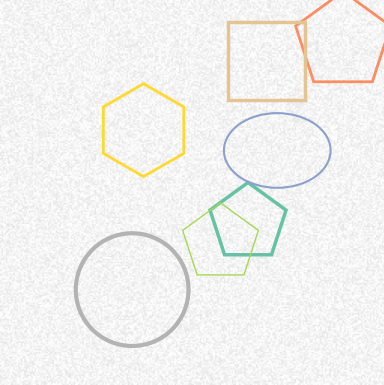[{"shape": "pentagon", "thickness": 2.5, "radius": 0.52, "center": [0.644, 0.422]}, {"shape": "pentagon", "thickness": 2, "radius": 0.65, "center": [0.891, 0.892]}, {"shape": "oval", "thickness": 1.5, "radius": 0.69, "center": [0.72, 0.609]}, {"shape": "pentagon", "thickness": 1, "radius": 0.52, "center": [0.573, 0.37]}, {"shape": "hexagon", "thickness": 2, "radius": 0.6, "center": [0.373, 0.662]}, {"shape": "square", "thickness": 2.5, "radius": 0.5, "center": [0.692, 0.841]}, {"shape": "circle", "thickness": 3, "radius": 0.73, "center": [0.343, 0.248]}]